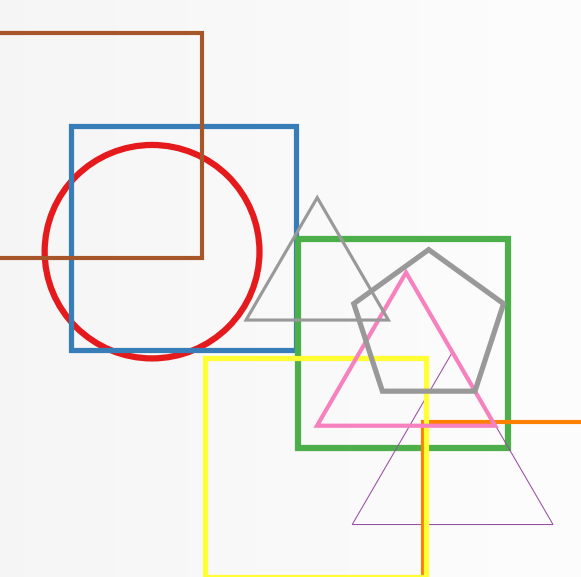[{"shape": "circle", "thickness": 3, "radius": 0.92, "center": [0.262, 0.563]}, {"shape": "square", "thickness": 2.5, "radius": 0.97, "center": [0.316, 0.588]}, {"shape": "square", "thickness": 3, "radius": 0.9, "center": [0.693, 0.404]}, {"shape": "triangle", "thickness": 0.5, "radius": 1.0, "center": [0.779, 0.191]}, {"shape": "square", "thickness": 2, "radius": 0.79, "center": [0.886, 0.111]}, {"shape": "square", "thickness": 2.5, "radius": 0.95, "center": [0.542, 0.19]}, {"shape": "square", "thickness": 2, "radius": 0.97, "center": [0.153, 0.747]}, {"shape": "triangle", "thickness": 2, "radius": 0.88, "center": [0.699, 0.35]}, {"shape": "pentagon", "thickness": 2.5, "radius": 0.68, "center": [0.738, 0.431]}, {"shape": "triangle", "thickness": 1.5, "radius": 0.71, "center": [0.546, 0.516]}]